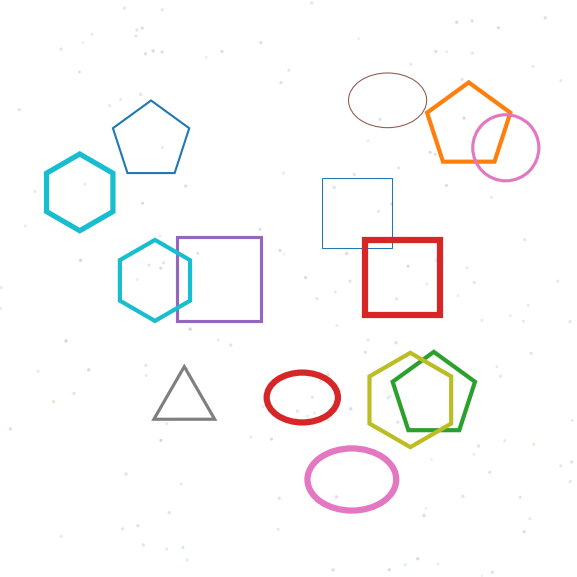[{"shape": "pentagon", "thickness": 1, "radius": 0.35, "center": [0.262, 0.756]}, {"shape": "square", "thickness": 0.5, "radius": 0.3, "center": [0.618, 0.63]}, {"shape": "pentagon", "thickness": 2, "radius": 0.38, "center": [0.812, 0.781]}, {"shape": "pentagon", "thickness": 2, "radius": 0.37, "center": [0.751, 0.315]}, {"shape": "oval", "thickness": 3, "radius": 0.31, "center": [0.523, 0.311]}, {"shape": "square", "thickness": 3, "radius": 0.32, "center": [0.698, 0.519]}, {"shape": "square", "thickness": 1.5, "radius": 0.36, "center": [0.379, 0.516]}, {"shape": "oval", "thickness": 0.5, "radius": 0.34, "center": [0.671, 0.825]}, {"shape": "oval", "thickness": 3, "radius": 0.38, "center": [0.609, 0.169]}, {"shape": "circle", "thickness": 1.5, "radius": 0.29, "center": [0.876, 0.743]}, {"shape": "triangle", "thickness": 1.5, "radius": 0.3, "center": [0.319, 0.304]}, {"shape": "hexagon", "thickness": 2, "radius": 0.41, "center": [0.711, 0.307]}, {"shape": "hexagon", "thickness": 2, "radius": 0.35, "center": [0.268, 0.514]}, {"shape": "hexagon", "thickness": 2.5, "radius": 0.33, "center": [0.138, 0.666]}]